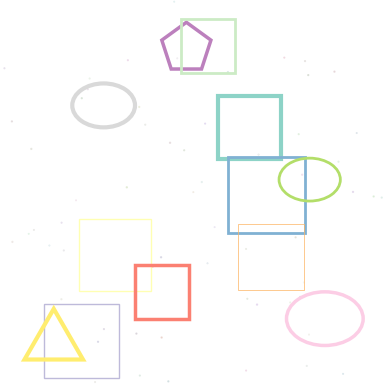[{"shape": "square", "thickness": 3, "radius": 0.41, "center": [0.648, 0.67]}, {"shape": "square", "thickness": 1, "radius": 0.47, "center": [0.299, 0.338]}, {"shape": "square", "thickness": 1, "radius": 0.48, "center": [0.212, 0.114]}, {"shape": "square", "thickness": 2.5, "radius": 0.35, "center": [0.42, 0.242]}, {"shape": "square", "thickness": 2, "radius": 0.5, "center": [0.692, 0.494]}, {"shape": "square", "thickness": 0.5, "radius": 0.43, "center": [0.704, 0.333]}, {"shape": "oval", "thickness": 2, "radius": 0.4, "center": [0.804, 0.533]}, {"shape": "oval", "thickness": 2.5, "radius": 0.5, "center": [0.844, 0.172]}, {"shape": "oval", "thickness": 3, "radius": 0.41, "center": [0.269, 0.726]}, {"shape": "pentagon", "thickness": 2.5, "radius": 0.34, "center": [0.484, 0.875]}, {"shape": "square", "thickness": 2, "radius": 0.35, "center": [0.541, 0.88]}, {"shape": "triangle", "thickness": 3, "radius": 0.44, "center": [0.14, 0.11]}]